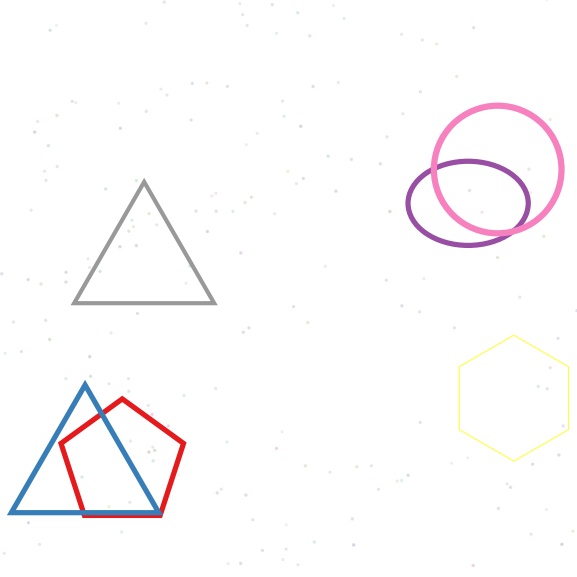[{"shape": "pentagon", "thickness": 2.5, "radius": 0.56, "center": [0.212, 0.197]}, {"shape": "triangle", "thickness": 2.5, "radius": 0.74, "center": [0.147, 0.185]}, {"shape": "oval", "thickness": 2.5, "radius": 0.52, "center": [0.811, 0.647]}, {"shape": "hexagon", "thickness": 0.5, "radius": 0.55, "center": [0.89, 0.31]}, {"shape": "circle", "thickness": 3, "radius": 0.55, "center": [0.862, 0.706]}, {"shape": "triangle", "thickness": 2, "radius": 0.7, "center": [0.25, 0.544]}]